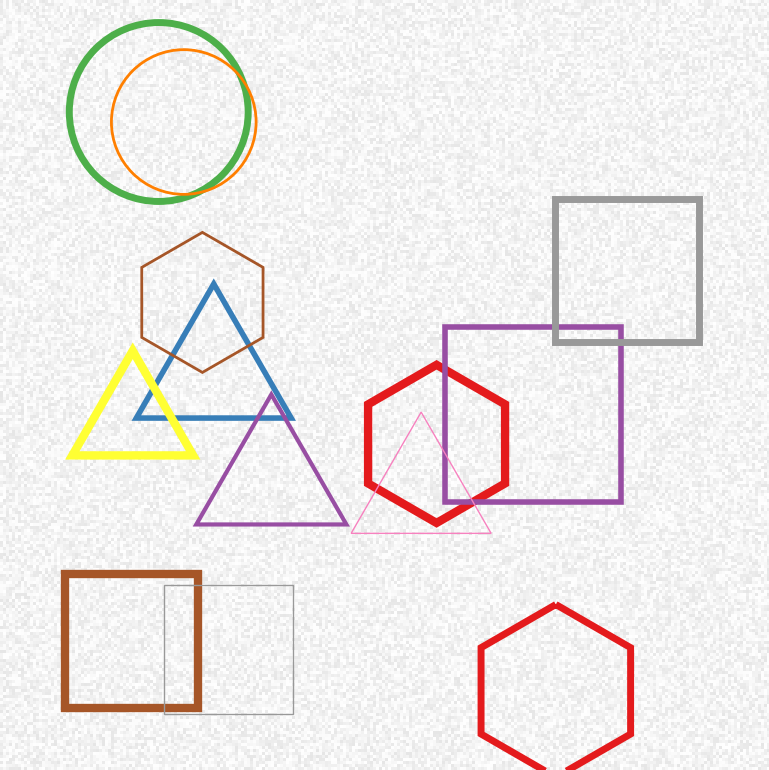[{"shape": "hexagon", "thickness": 2.5, "radius": 0.56, "center": [0.722, 0.103]}, {"shape": "hexagon", "thickness": 3, "radius": 0.51, "center": [0.567, 0.424]}, {"shape": "triangle", "thickness": 2, "radius": 0.58, "center": [0.278, 0.515]}, {"shape": "circle", "thickness": 2.5, "radius": 0.58, "center": [0.206, 0.855]}, {"shape": "triangle", "thickness": 1.5, "radius": 0.56, "center": [0.352, 0.375]}, {"shape": "square", "thickness": 2, "radius": 0.57, "center": [0.692, 0.462]}, {"shape": "circle", "thickness": 1, "radius": 0.47, "center": [0.239, 0.842]}, {"shape": "triangle", "thickness": 3, "radius": 0.45, "center": [0.172, 0.454]}, {"shape": "square", "thickness": 3, "radius": 0.43, "center": [0.171, 0.168]}, {"shape": "hexagon", "thickness": 1, "radius": 0.45, "center": [0.263, 0.607]}, {"shape": "triangle", "thickness": 0.5, "radius": 0.52, "center": [0.547, 0.36]}, {"shape": "square", "thickness": 2.5, "radius": 0.47, "center": [0.814, 0.648]}, {"shape": "square", "thickness": 0.5, "radius": 0.42, "center": [0.297, 0.157]}]